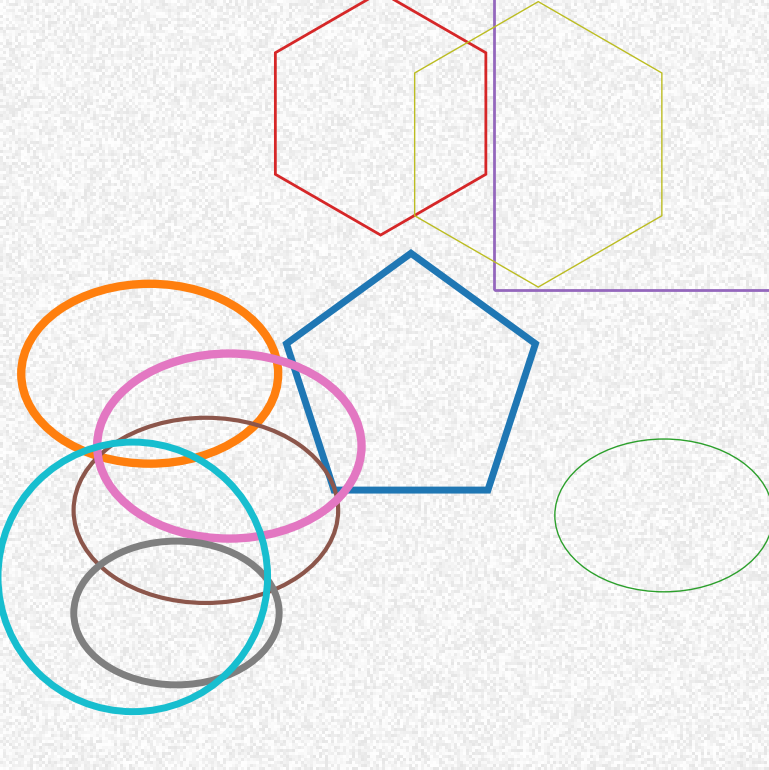[{"shape": "pentagon", "thickness": 2.5, "radius": 0.85, "center": [0.534, 0.501]}, {"shape": "oval", "thickness": 3, "radius": 0.83, "center": [0.194, 0.515]}, {"shape": "oval", "thickness": 0.5, "radius": 0.71, "center": [0.862, 0.331]}, {"shape": "hexagon", "thickness": 1, "radius": 0.79, "center": [0.494, 0.853]}, {"shape": "square", "thickness": 1, "radius": 0.99, "center": [0.841, 0.822]}, {"shape": "oval", "thickness": 1.5, "radius": 0.86, "center": [0.267, 0.337]}, {"shape": "oval", "thickness": 3, "radius": 0.86, "center": [0.298, 0.421]}, {"shape": "oval", "thickness": 2.5, "radius": 0.67, "center": [0.229, 0.204]}, {"shape": "hexagon", "thickness": 0.5, "radius": 0.93, "center": [0.699, 0.813]}, {"shape": "circle", "thickness": 2.5, "radius": 0.88, "center": [0.172, 0.251]}]